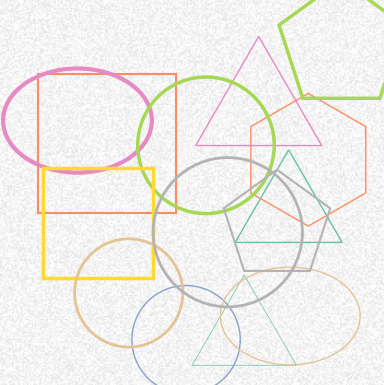[{"shape": "triangle", "thickness": 0.5, "radius": 0.78, "center": [0.634, 0.129]}, {"shape": "triangle", "thickness": 1, "radius": 0.8, "center": [0.75, 0.451]}, {"shape": "square", "thickness": 1.5, "radius": 0.9, "center": [0.278, 0.627]}, {"shape": "hexagon", "thickness": 1, "radius": 0.86, "center": [0.801, 0.585]}, {"shape": "circle", "thickness": 1, "radius": 0.7, "center": [0.483, 0.118]}, {"shape": "oval", "thickness": 3, "radius": 0.97, "center": [0.201, 0.687]}, {"shape": "triangle", "thickness": 1, "radius": 0.94, "center": [0.672, 0.716]}, {"shape": "circle", "thickness": 2.5, "radius": 0.89, "center": [0.535, 0.623]}, {"shape": "pentagon", "thickness": 2.5, "radius": 0.85, "center": [0.887, 0.882]}, {"shape": "square", "thickness": 2.5, "radius": 0.72, "center": [0.254, 0.42]}, {"shape": "circle", "thickness": 2, "radius": 0.7, "center": [0.334, 0.239]}, {"shape": "oval", "thickness": 1, "radius": 0.91, "center": [0.754, 0.179]}, {"shape": "pentagon", "thickness": 1.5, "radius": 0.73, "center": [0.72, 0.414]}, {"shape": "circle", "thickness": 2, "radius": 0.97, "center": [0.592, 0.397]}]